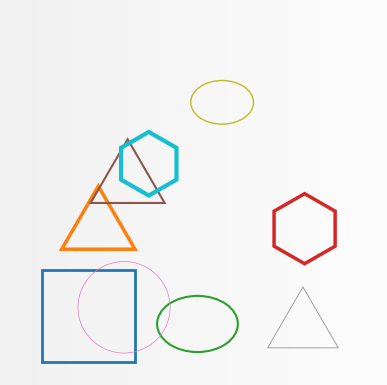[{"shape": "square", "thickness": 2, "radius": 0.6, "center": [0.229, 0.179]}, {"shape": "triangle", "thickness": 2.5, "radius": 0.55, "center": [0.254, 0.407]}, {"shape": "oval", "thickness": 1.5, "radius": 0.52, "center": [0.51, 0.159]}, {"shape": "hexagon", "thickness": 2.5, "radius": 0.45, "center": [0.786, 0.406]}, {"shape": "triangle", "thickness": 1.5, "radius": 0.55, "center": [0.329, 0.528]}, {"shape": "circle", "thickness": 0.5, "radius": 0.59, "center": [0.32, 0.202]}, {"shape": "triangle", "thickness": 0.5, "radius": 0.53, "center": [0.782, 0.149]}, {"shape": "oval", "thickness": 1, "radius": 0.4, "center": [0.573, 0.734]}, {"shape": "hexagon", "thickness": 3, "radius": 0.41, "center": [0.384, 0.575]}]